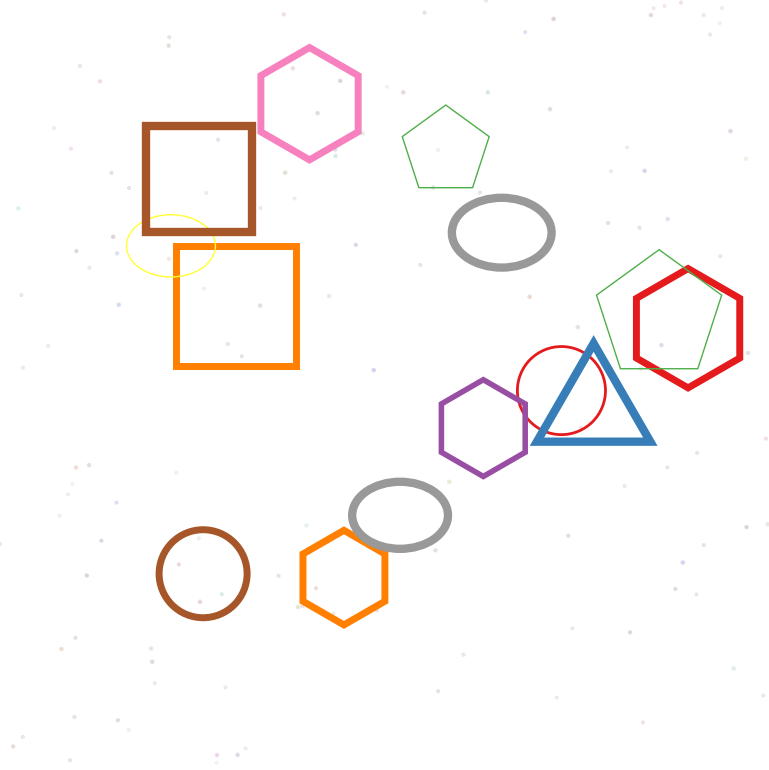[{"shape": "hexagon", "thickness": 2.5, "radius": 0.39, "center": [0.894, 0.574]}, {"shape": "circle", "thickness": 1, "radius": 0.29, "center": [0.729, 0.493]}, {"shape": "triangle", "thickness": 3, "radius": 0.43, "center": [0.771, 0.469]}, {"shape": "pentagon", "thickness": 0.5, "radius": 0.3, "center": [0.579, 0.804]}, {"shape": "pentagon", "thickness": 0.5, "radius": 0.43, "center": [0.856, 0.59]}, {"shape": "hexagon", "thickness": 2, "radius": 0.31, "center": [0.628, 0.444]}, {"shape": "square", "thickness": 2.5, "radius": 0.39, "center": [0.306, 0.602]}, {"shape": "hexagon", "thickness": 2.5, "radius": 0.31, "center": [0.447, 0.25]}, {"shape": "oval", "thickness": 0.5, "radius": 0.29, "center": [0.222, 0.681]}, {"shape": "square", "thickness": 3, "radius": 0.34, "center": [0.258, 0.768]}, {"shape": "circle", "thickness": 2.5, "radius": 0.29, "center": [0.264, 0.255]}, {"shape": "hexagon", "thickness": 2.5, "radius": 0.36, "center": [0.402, 0.865]}, {"shape": "oval", "thickness": 3, "radius": 0.31, "center": [0.52, 0.331]}, {"shape": "oval", "thickness": 3, "radius": 0.32, "center": [0.652, 0.698]}]